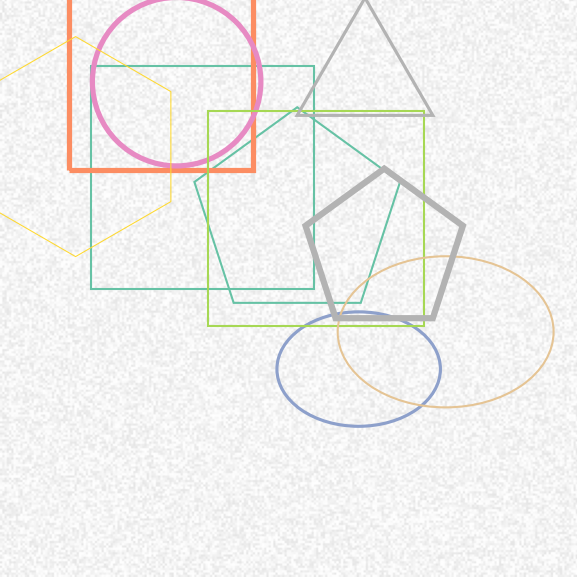[{"shape": "pentagon", "thickness": 1, "radius": 0.94, "center": [0.515, 0.626]}, {"shape": "square", "thickness": 1, "radius": 0.97, "center": [0.351, 0.692]}, {"shape": "square", "thickness": 2.5, "radius": 0.8, "center": [0.28, 0.865]}, {"shape": "oval", "thickness": 1.5, "radius": 0.71, "center": [0.621, 0.36]}, {"shape": "circle", "thickness": 2.5, "radius": 0.73, "center": [0.306, 0.858]}, {"shape": "square", "thickness": 1, "radius": 0.93, "center": [0.547, 0.621]}, {"shape": "hexagon", "thickness": 0.5, "radius": 0.95, "center": [0.131, 0.745]}, {"shape": "oval", "thickness": 1, "radius": 0.93, "center": [0.772, 0.425]}, {"shape": "triangle", "thickness": 1.5, "radius": 0.68, "center": [0.632, 0.867]}, {"shape": "pentagon", "thickness": 3, "radius": 0.72, "center": [0.665, 0.564]}]